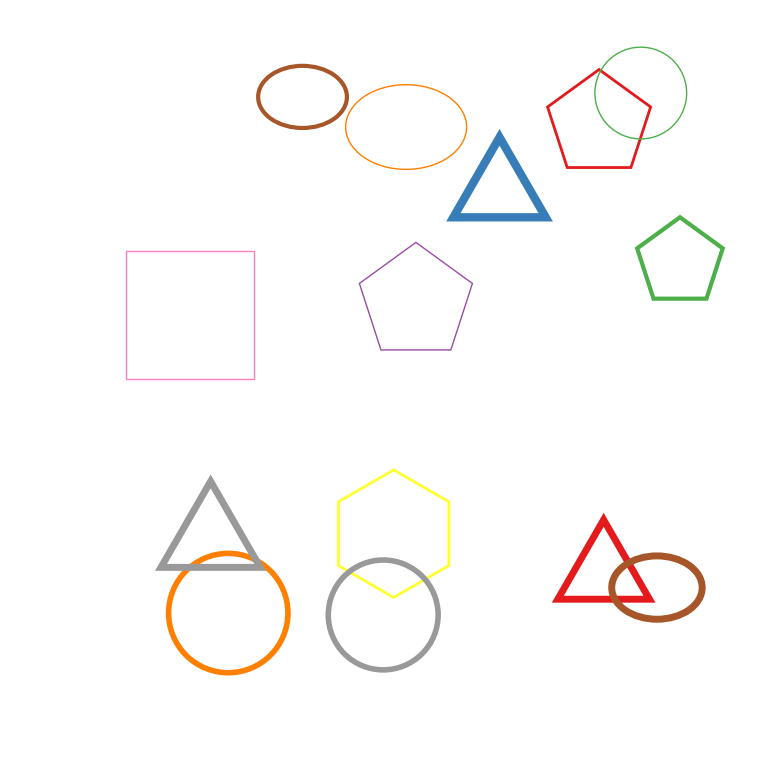[{"shape": "triangle", "thickness": 2.5, "radius": 0.34, "center": [0.784, 0.256]}, {"shape": "pentagon", "thickness": 1, "radius": 0.35, "center": [0.778, 0.839]}, {"shape": "triangle", "thickness": 3, "radius": 0.35, "center": [0.649, 0.752]}, {"shape": "pentagon", "thickness": 1.5, "radius": 0.29, "center": [0.883, 0.659]}, {"shape": "circle", "thickness": 0.5, "radius": 0.3, "center": [0.832, 0.879]}, {"shape": "pentagon", "thickness": 0.5, "radius": 0.39, "center": [0.54, 0.608]}, {"shape": "circle", "thickness": 2, "radius": 0.39, "center": [0.296, 0.204]}, {"shape": "oval", "thickness": 0.5, "radius": 0.39, "center": [0.527, 0.835]}, {"shape": "hexagon", "thickness": 1, "radius": 0.41, "center": [0.511, 0.307]}, {"shape": "oval", "thickness": 1.5, "radius": 0.29, "center": [0.393, 0.874]}, {"shape": "oval", "thickness": 2.5, "radius": 0.29, "center": [0.853, 0.237]}, {"shape": "square", "thickness": 0.5, "radius": 0.41, "center": [0.247, 0.591]}, {"shape": "triangle", "thickness": 2.5, "radius": 0.37, "center": [0.274, 0.3]}, {"shape": "circle", "thickness": 2, "radius": 0.36, "center": [0.498, 0.201]}]